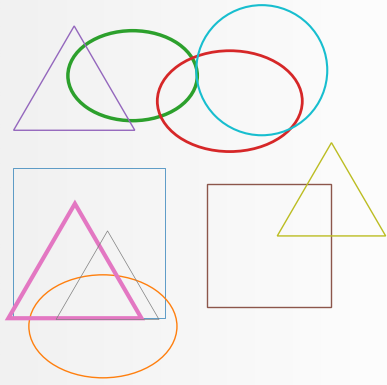[{"shape": "square", "thickness": 0.5, "radius": 0.98, "center": [0.23, 0.369]}, {"shape": "oval", "thickness": 1, "radius": 0.96, "center": [0.266, 0.152]}, {"shape": "oval", "thickness": 2.5, "radius": 0.83, "center": [0.342, 0.803]}, {"shape": "oval", "thickness": 2, "radius": 0.94, "center": [0.593, 0.737]}, {"shape": "triangle", "thickness": 1, "radius": 0.9, "center": [0.191, 0.752]}, {"shape": "square", "thickness": 1, "radius": 0.8, "center": [0.693, 0.362]}, {"shape": "triangle", "thickness": 3, "radius": 0.99, "center": [0.193, 0.273]}, {"shape": "triangle", "thickness": 0.5, "radius": 0.77, "center": [0.278, 0.247]}, {"shape": "triangle", "thickness": 1, "radius": 0.81, "center": [0.855, 0.468]}, {"shape": "circle", "thickness": 1.5, "radius": 0.84, "center": [0.676, 0.818]}]